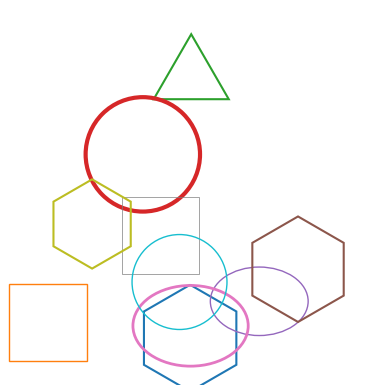[{"shape": "hexagon", "thickness": 1.5, "radius": 0.69, "center": [0.494, 0.122]}, {"shape": "square", "thickness": 1, "radius": 0.5, "center": [0.125, 0.162]}, {"shape": "triangle", "thickness": 1.5, "radius": 0.56, "center": [0.497, 0.799]}, {"shape": "circle", "thickness": 3, "radius": 0.74, "center": [0.371, 0.599]}, {"shape": "oval", "thickness": 1, "radius": 0.64, "center": [0.673, 0.217]}, {"shape": "hexagon", "thickness": 1.5, "radius": 0.69, "center": [0.774, 0.301]}, {"shape": "oval", "thickness": 2, "radius": 0.75, "center": [0.495, 0.154]}, {"shape": "square", "thickness": 0.5, "radius": 0.5, "center": [0.416, 0.389]}, {"shape": "hexagon", "thickness": 1.5, "radius": 0.58, "center": [0.239, 0.418]}, {"shape": "circle", "thickness": 1, "radius": 0.62, "center": [0.466, 0.267]}]